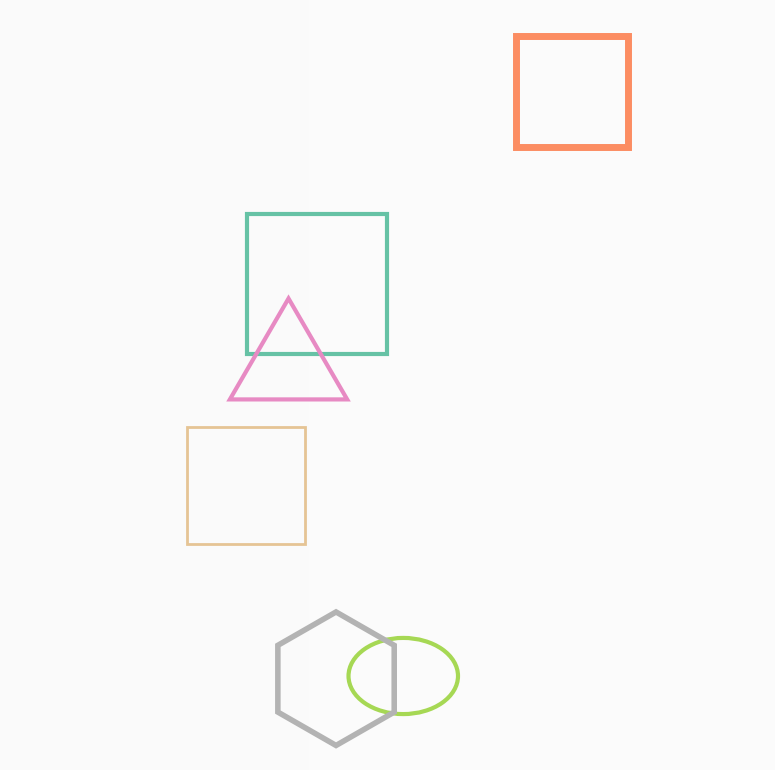[{"shape": "square", "thickness": 1.5, "radius": 0.45, "center": [0.409, 0.631]}, {"shape": "square", "thickness": 2.5, "radius": 0.36, "center": [0.739, 0.881]}, {"shape": "triangle", "thickness": 1.5, "radius": 0.44, "center": [0.372, 0.525]}, {"shape": "oval", "thickness": 1.5, "radius": 0.35, "center": [0.52, 0.122]}, {"shape": "square", "thickness": 1, "radius": 0.38, "center": [0.317, 0.369]}, {"shape": "hexagon", "thickness": 2, "radius": 0.43, "center": [0.434, 0.119]}]